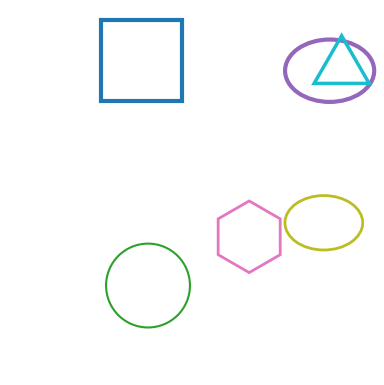[{"shape": "square", "thickness": 3, "radius": 0.53, "center": [0.366, 0.842]}, {"shape": "circle", "thickness": 1.5, "radius": 0.54, "center": [0.384, 0.258]}, {"shape": "oval", "thickness": 3, "radius": 0.58, "center": [0.856, 0.816]}, {"shape": "hexagon", "thickness": 2, "radius": 0.47, "center": [0.647, 0.385]}, {"shape": "oval", "thickness": 2, "radius": 0.5, "center": [0.841, 0.421]}, {"shape": "triangle", "thickness": 2.5, "radius": 0.41, "center": [0.887, 0.825]}]